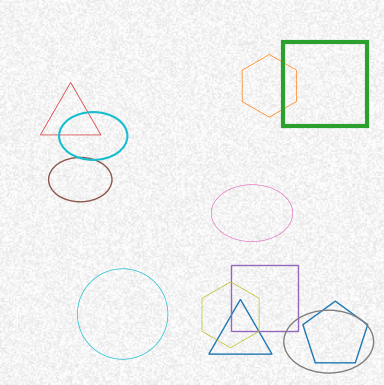[{"shape": "triangle", "thickness": 1, "radius": 0.47, "center": [0.624, 0.128]}, {"shape": "pentagon", "thickness": 1, "radius": 0.44, "center": [0.871, 0.129]}, {"shape": "hexagon", "thickness": 0.5, "radius": 0.41, "center": [0.7, 0.777]}, {"shape": "square", "thickness": 3, "radius": 0.55, "center": [0.844, 0.782]}, {"shape": "triangle", "thickness": 0.5, "radius": 0.45, "center": [0.184, 0.695]}, {"shape": "square", "thickness": 1, "radius": 0.43, "center": [0.687, 0.226]}, {"shape": "oval", "thickness": 1, "radius": 0.41, "center": [0.208, 0.533]}, {"shape": "oval", "thickness": 0.5, "radius": 0.53, "center": [0.655, 0.446]}, {"shape": "oval", "thickness": 1, "radius": 0.58, "center": [0.854, 0.113]}, {"shape": "hexagon", "thickness": 0.5, "radius": 0.43, "center": [0.599, 0.182]}, {"shape": "circle", "thickness": 0.5, "radius": 0.59, "center": [0.319, 0.184]}, {"shape": "oval", "thickness": 1.5, "radius": 0.44, "center": [0.242, 0.647]}]